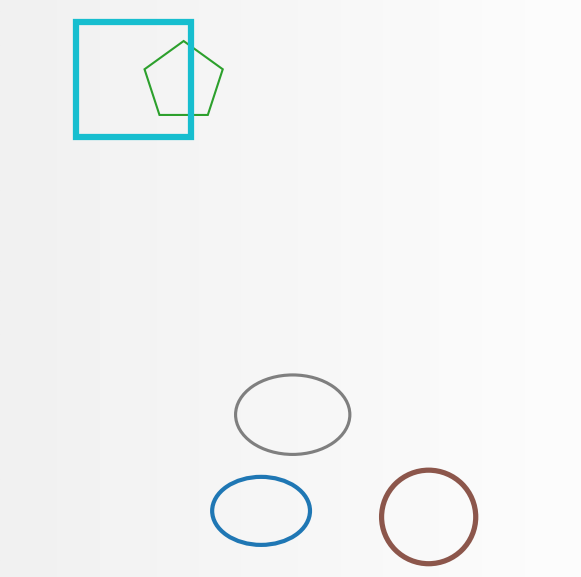[{"shape": "oval", "thickness": 2, "radius": 0.42, "center": [0.449, 0.114]}, {"shape": "pentagon", "thickness": 1, "radius": 0.35, "center": [0.316, 0.857]}, {"shape": "circle", "thickness": 2.5, "radius": 0.4, "center": [0.737, 0.104]}, {"shape": "oval", "thickness": 1.5, "radius": 0.49, "center": [0.504, 0.281]}, {"shape": "square", "thickness": 3, "radius": 0.5, "center": [0.23, 0.862]}]